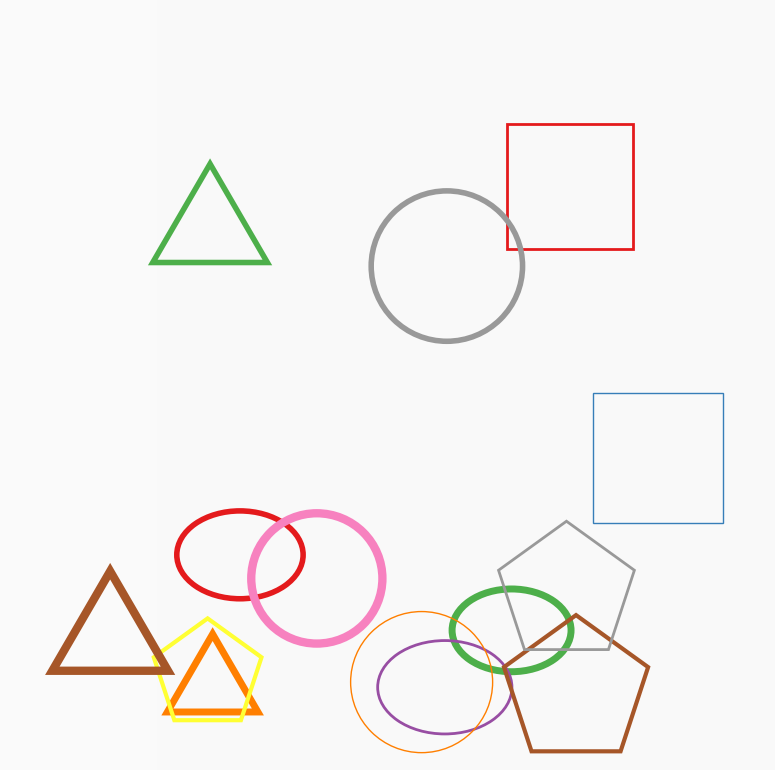[{"shape": "square", "thickness": 1, "radius": 0.4, "center": [0.735, 0.758]}, {"shape": "oval", "thickness": 2, "radius": 0.41, "center": [0.31, 0.279]}, {"shape": "square", "thickness": 0.5, "radius": 0.42, "center": [0.849, 0.405]}, {"shape": "oval", "thickness": 2.5, "radius": 0.38, "center": [0.66, 0.181]}, {"shape": "triangle", "thickness": 2, "radius": 0.43, "center": [0.271, 0.702]}, {"shape": "oval", "thickness": 1, "radius": 0.43, "center": [0.574, 0.107]}, {"shape": "triangle", "thickness": 2.5, "radius": 0.34, "center": [0.274, 0.109]}, {"shape": "circle", "thickness": 0.5, "radius": 0.46, "center": [0.544, 0.114]}, {"shape": "pentagon", "thickness": 1.5, "radius": 0.37, "center": [0.268, 0.124]}, {"shape": "triangle", "thickness": 3, "radius": 0.43, "center": [0.142, 0.172]}, {"shape": "pentagon", "thickness": 1.5, "radius": 0.49, "center": [0.743, 0.103]}, {"shape": "circle", "thickness": 3, "radius": 0.42, "center": [0.409, 0.249]}, {"shape": "pentagon", "thickness": 1, "radius": 0.46, "center": [0.731, 0.231]}, {"shape": "circle", "thickness": 2, "radius": 0.49, "center": [0.577, 0.654]}]